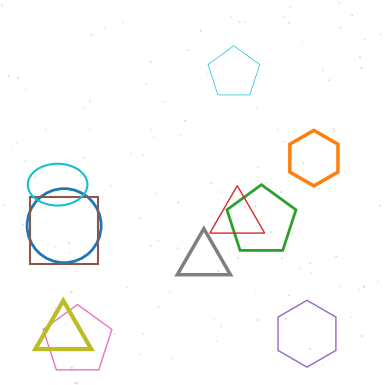[{"shape": "circle", "thickness": 2, "radius": 0.48, "center": [0.167, 0.414]}, {"shape": "hexagon", "thickness": 2.5, "radius": 0.36, "center": [0.815, 0.589]}, {"shape": "pentagon", "thickness": 2, "radius": 0.47, "center": [0.679, 0.426]}, {"shape": "triangle", "thickness": 1, "radius": 0.41, "center": [0.616, 0.436]}, {"shape": "hexagon", "thickness": 1, "radius": 0.43, "center": [0.797, 0.133]}, {"shape": "square", "thickness": 1.5, "radius": 0.44, "center": [0.166, 0.402]}, {"shape": "pentagon", "thickness": 1, "radius": 0.47, "center": [0.201, 0.115]}, {"shape": "triangle", "thickness": 2.5, "radius": 0.4, "center": [0.53, 0.326]}, {"shape": "triangle", "thickness": 3, "radius": 0.42, "center": [0.164, 0.135]}, {"shape": "pentagon", "thickness": 0.5, "radius": 0.35, "center": [0.607, 0.811]}, {"shape": "oval", "thickness": 1.5, "radius": 0.39, "center": [0.15, 0.52]}]